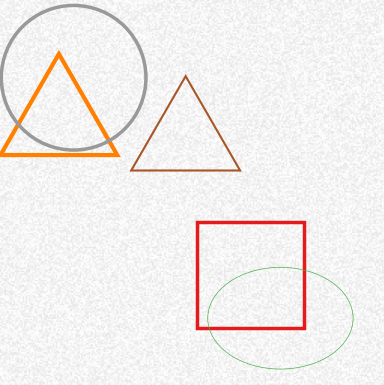[{"shape": "square", "thickness": 2.5, "radius": 0.69, "center": [0.65, 0.286]}, {"shape": "oval", "thickness": 0.5, "radius": 0.94, "center": [0.728, 0.174]}, {"shape": "triangle", "thickness": 3, "radius": 0.88, "center": [0.153, 0.685]}, {"shape": "triangle", "thickness": 1.5, "radius": 0.82, "center": [0.482, 0.639]}, {"shape": "circle", "thickness": 2.5, "radius": 0.94, "center": [0.191, 0.798]}]